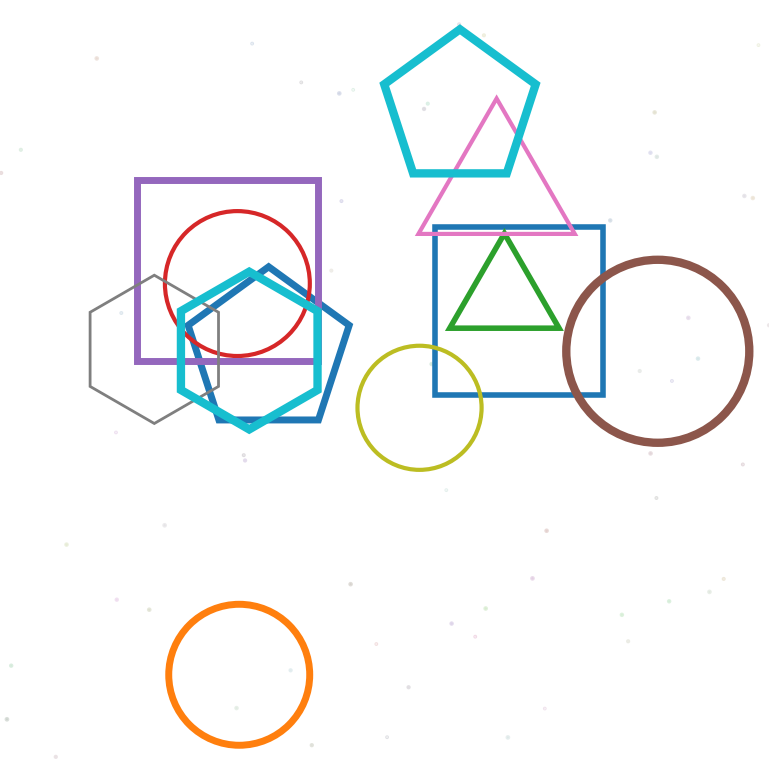[{"shape": "square", "thickness": 2, "radius": 0.55, "center": [0.674, 0.596]}, {"shape": "pentagon", "thickness": 2.5, "radius": 0.55, "center": [0.349, 0.544]}, {"shape": "circle", "thickness": 2.5, "radius": 0.46, "center": [0.311, 0.124]}, {"shape": "triangle", "thickness": 2, "radius": 0.41, "center": [0.655, 0.615]}, {"shape": "circle", "thickness": 1.5, "radius": 0.47, "center": [0.308, 0.632]}, {"shape": "square", "thickness": 2.5, "radius": 0.59, "center": [0.296, 0.649]}, {"shape": "circle", "thickness": 3, "radius": 0.59, "center": [0.854, 0.544]}, {"shape": "triangle", "thickness": 1.5, "radius": 0.59, "center": [0.645, 0.755]}, {"shape": "hexagon", "thickness": 1, "radius": 0.48, "center": [0.2, 0.546]}, {"shape": "circle", "thickness": 1.5, "radius": 0.4, "center": [0.545, 0.47]}, {"shape": "hexagon", "thickness": 3, "radius": 0.51, "center": [0.324, 0.545]}, {"shape": "pentagon", "thickness": 3, "radius": 0.52, "center": [0.597, 0.859]}]